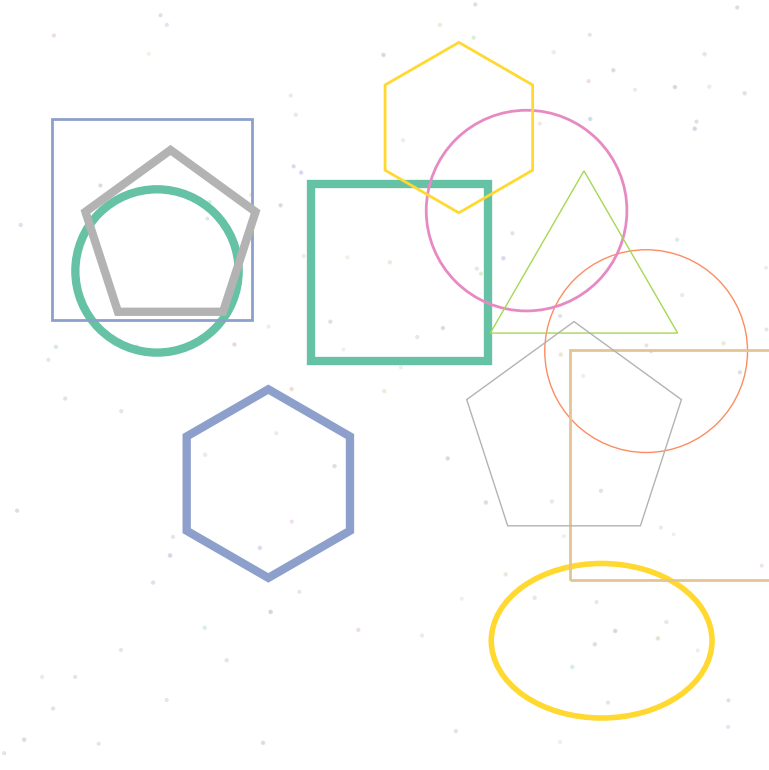[{"shape": "circle", "thickness": 3, "radius": 0.53, "center": [0.204, 0.648]}, {"shape": "square", "thickness": 3, "radius": 0.57, "center": [0.519, 0.646]}, {"shape": "circle", "thickness": 0.5, "radius": 0.66, "center": [0.839, 0.544]}, {"shape": "square", "thickness": 1, "radius": 0.65, "center": [0.197, 0.715]}, {"shape": "hexagon", "thickness": 3, "radius": 0.61, "center": [0.348, 0.372]}, {"shape": "circle", "thickness": 1, "radius": 0.65, "center": [0.684, 0.726]}, {"shape": "triangle", "thickness": 0.5, "radius": 0.7, "center": [0.758, 0.638]}, {"shape": "oval", "thickness": 2, "radius": 0.72, "center": [0.781, 0.168]}, {"shape": "hexagon", "thickness": 1, "radius": 0.55, "center": [0.596, 0.834]}, {"shape": "square", "thickness": 1, "radius": 0.75, "center": [0.889, 0.397]}, {"shape": "pentagon", "thickness": 0.5, "radius": 0.73, "center": [0.746, 0.436]}, {"shape": "pentagon", "thickness": 3, "radius": 0.58, "center": [0.221, 0.689]}]